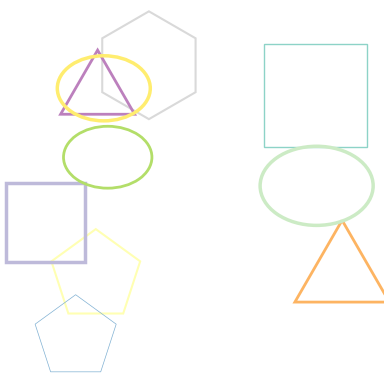[{"shape": "square", "thickness": 1, "radius": 0.67, "center": [0.819, 0.752]}, {"shape": "pentagon", "thickness": 1.5, "radius": 0.61, "center": [0.249, 0.284]}, {"shape": "square", "thickness": 2.5, "radius": 0.51, "center": [0.118, 0.421]}, {"shape": "pentagon", "thickness": 0.5, "radius": 0.55, "center": [0.197, 0.124]}, {"shape": "triangle", "thickness": 2, "radius": 0.71, "center": [0.889, 0.286]}, {"shape": "oval", "thickness": 2, "radius": 0.57, "center": [0.28, 0.592]}, {"shape": "hexagon", "thickness": 1.5, "radius": 0.7, "center": [0.387, 0.831]}, {"shape": "triangle", "thickness": 2, "radius": 0.56, "center": [0.254, 0.759]}, {"shape": "oval", "thickness": 2.5, "radius": 0.73, "center": [0.822, 0.517]}, {"shape": "oval", "thickness": 2.5, "radius": 0.6, "center": [0.27, 0.771]}]